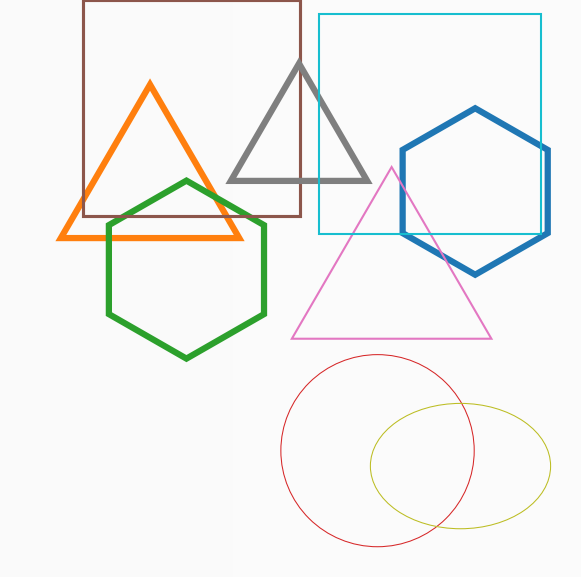[{"shape": "hexagon", "thickness": 3, "radius": 0.72, "center": [0.818, 0.668]}, {"shape": "triangle", "thickness": 3, "radius": 0.89, "center": [0.258, 0.675]}, {"shape": "hexagon", "thickness": 3, "radius": 0.77, "center": [0.321, 0.532]}, {"shape": "circle", "thickness": 0.5, "radius": 0.83, "center": [0.65, 0.219]}, {"shape": "square", "thickness": 1.5, "radius": 0.94, "center": [0.329, 0.812]}, {"shape": "triangle", "thickness": 1, "radius": 0.99, "center": [0.674, 0.512]}, {"shape": "triangle", "thickness": 3, "radius": 0.68, "center": [0.514, 0.754]}, {"shape": "oval", "thickness": 0.5, "radius": 0.78, "center": [0.792, 0.192]}, {"shape": "square", "thickness": 1, "radius": 0.96, "center": [0.739, 0.785]}]